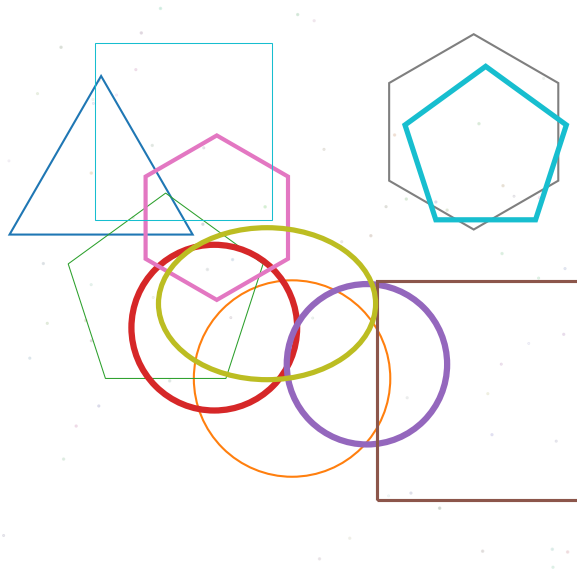[{"shape": "triangle", "thickness": 1, "radius": 0.92, "center": [0.175, 0.684]}, {"shape": "circle", "thickness": 1, "radius": 0.85, "center": [0.506, 0.344]}, {"shape": "pentagon", "thickness": 0.5, "radius": 0.89, "center": [0.287, 0.487]}, {"shape": "circle", "thickness": 3, "radius": 0.72, "center": [0.371, 0.432]}, {"shape": "circle", "thickness": 3, "radius": 0.69, "center": [0.635, 0.368]}, {"shape": "square", "thickness": 1.5, "radius": 0.95, "center": [0.842, 0.323]}, {"shape": "hexagon", "thickness": 2, "radius": 0.71, "center": [0.375, 0.622]}, {"shape": "hexagon", "thickness": 1, "radius": 0.85, "center": [0.82, 0.771]}, {"shape": "oval", "thickness": 2.5, "radius": 0.94, "center": [0.462, 0.473]}, {"shape": "square", "thickness": 0.5, "radius": 0.77, "center": [0.318, 0.771]}, {"shape": "pentagon", "thickness": 2.5, "radius": 0.73, "center": [0.841, 0.737]}]